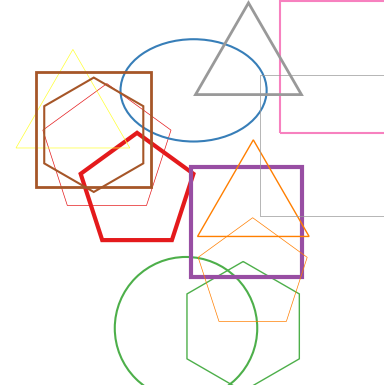[{"shape": "pentagon", "thickness": 3, "radius": 0.77, "center": [0.356, 0.501]}, {"shape": "pentagon", "thickness": 0.5, "radius": 0.87, "center": [0.278, 0.608]}, {"shape": "oval", "thickness": 1.5, "radius": 0.95, "center": [0.503, 0.765]}, {"shape": "circle", "thickness": 1.5, "radius": 0.93, "center": [0.483, 0.148]}, {"shape": "hexagon", "thickness": 1, "radius": 0.84, "center": [0.632, 0.152]}, {"shape": "square", "thickness": 3, "radius": 0.72, "center": [0.64, 0.424]}, {"shape": "pentagon", "thickness": 0.5, "radius": 0.74, "center": [0.656, 0.286]}, {"shape": "triangle", "thickness": 1, "radius": 0.84, "center": [0.658, 0.469]}, {"shape": "triangle", "thickness": 0.5, "radius": 0.85, "center": [0.189, 0.701]}, {"shape": "hexagon", "thickness": 1.5, "radius": 0.74, "center": [0.244, 0.65]}, {"shape": "square", "thickness": 2, "radius": 0.75, "center": [0.244, 0.665]}, {"shape": "square", "thickness": 1.5, "radius": 0.86, "center": [0.899, 0.826]}, {"shape": "triangle", "thickness": 2, "radius": 0.79, "center": [0.645, 0.834]}, {"shape": "square", "thickness": 0.5, "radius": 0.92, "center": [0.859, 0.623]}]